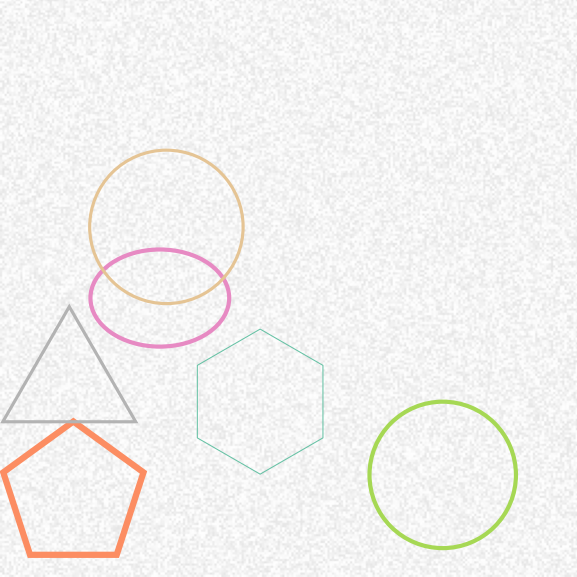[{"shape": "hexagon", "thickness": 0.5, "radius": 0.63, "center": [0.45, 0.304]}, {"shape": "pentagon", "thickness": 3, "radius": 0.64, "center": [0.127, 0.142]}, {"shape": "oval", "thickness": 2, "radius": 0.6, "center": [0.277, 0.483]}, {"shape": "circle", "thickness": 2, "radius": 0.63, "center": [0.767, 0.177]}, {"shape": "circle", "thickness": 1.5, "radius": 0.66, "center": [0.288, 0.606]}, {"shape": "triangle", "thickness": 1.5, "radius": 0.66, "center": [0.12, 0.335]}]